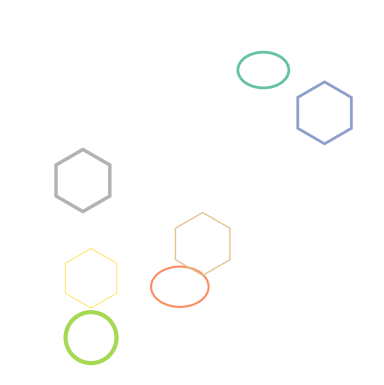[{"shape": "oval", "thickness": 2, "radius": 0.33, "center": [0.684, 0.818]}, {"shape": "oval", "thickness": 1.5, "radius": 0.37, "center": [0.467, 0.255]}, {"shape": "hexagon", "thickness": 2, "radius": 0.4, "center": [0.843, 0.707]}, {"shape": "circle", "thickness": 3, "radius": 0.33, "center": [0.236, 0.123]}, {"shape": "hexagon", "thickness": 0.5, "radius": 0.39, "center": [0.236, 0.277]}, {"shape": "hexagon", "thickness": 1, "radius": 0.41, "center": [0.526, 0.366]}, {"shape": "hexagon", "thickness": 2.5, "radius": 0.4, "center": [0.215, 0.531]}]